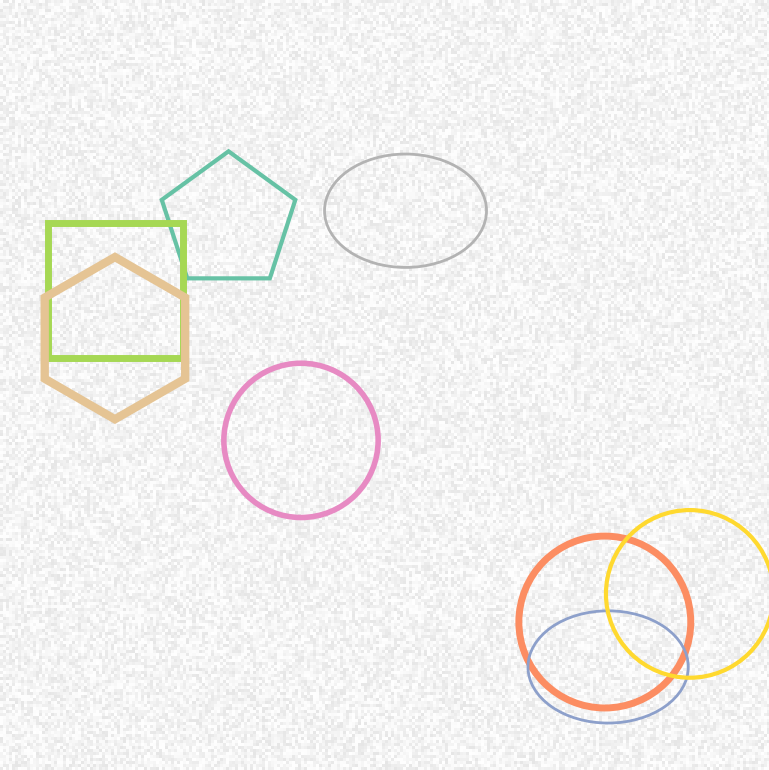[{"shape": "pentagon", "thickness": 1.5, "radius": 0.46, "center": [0.297, 0.712]}, {"shape": "circle", "thickness": 2.5, "radius": 0.56, "center": [0.785, 0.192]}, {"shape": "oval", "thickness": 1, "radius": 0.52, "center": [0.79, 0.134]}, {"shape": "circle", "thickness": 2, "radius": 0.5, "center": [0.391, 0.428]}, {"shape": "square", "thickness": 2.5, "radius": 0.44, "center": [0.151, 0.622]}, {"shape": "circle", "thickness": 1.5, "radius": 0.54, "center": [0.896, 0.229]}, {"shape": "hexagon", "thickness": 3, "radius": 0.53, "center": [0.149, 0.561]}, {"shape": "oval", "thickness": 1, "radius": 0.53, "center": [0.527, 0.726]}]